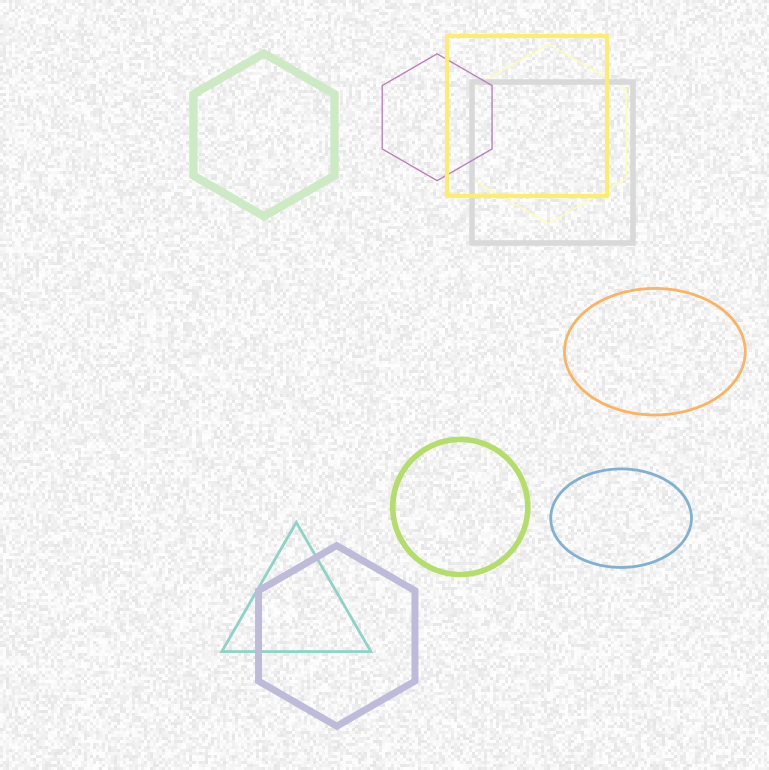[{"shape": "triangle", "thickness": 1, "radius": 0.56, "center": [0.385, 0.21]}, {"shape": "hexagon", "thickness": 0.5, "radius": 0.58, "center": [0.712, 0.826]}, {"shape": "hexagon", "thickness": 2.5, "radius": 0.59, "center": [0.437, 0.174]}, {"shape": "oval", "thickness": 1, "radius": 0.46, "center": [0.807, 0.327]}, {"shape": "oval", "thickness": 1, "radius": 0.59, "center": [0.85, 0.543]}, {"shape": "circle", "thickness": 2, "radius": 0.44, "center": [0.598, 0.342]}, {"shape": "square", "thickness": 2, "radius": 0.52, "center": [0.718, 0.788]}, {"shape": "hexagon", "thickness": 0.5, "radius": 0.41, "center": [0.568, 0.848]}, {"shape": "hexagon", "thickness": 3, "radius": 0.53, "center": [0.343, 0.825]}, {"shape": "square", "thickness": 1.5, "radius": 0.52, "center": [0.685, 0.849]}]